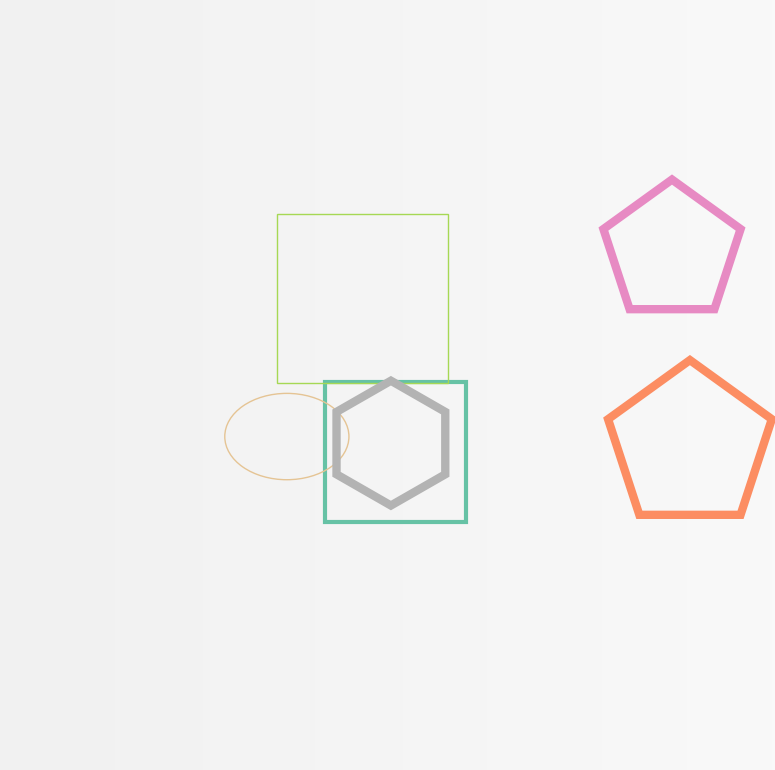[{"shape": "square", "thickness": 1.5, "radius": 0.46, "center": [0.51, 0.413]}, {"shape": "pentagon", "thickness": 3, "radius": 0.56, "center": [0.89, 0.421]}, {"shape": "pentagon", "thickness": 3, "radius": 0.47, "center": [0.867, 0.674]}, {"shape": "square", "thickness": 0.5, "radius": 0.55, "center": [0.468, 0.612]}, {"shape": "oval", "thickness": 0.5, "radius": 0.4, "center": [0.37, 0.433]}, {"shape": "hexagon", "thickness": 3, "radius": 0.41, "center": [0.504, 0.425]}]